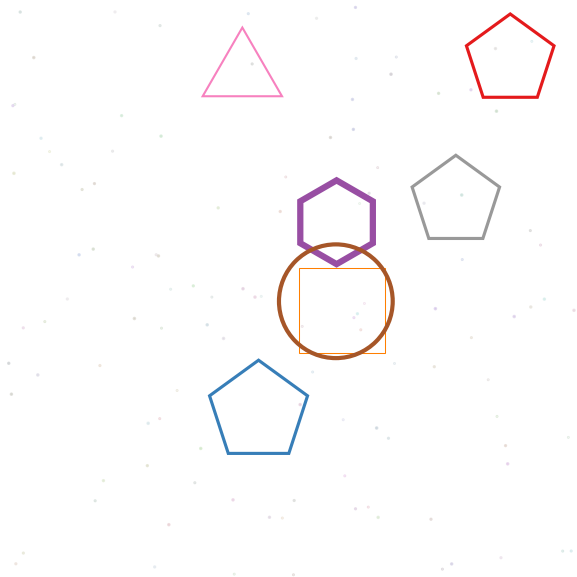[{"shape": "pentagon", "thickness": 1.5, "radius": 0.4, "center": [0.884, 0.895]}, {"shape": "pentagon", "thickness": 1.5, "radius": 0.45, "center": [0.448, 0.286]}, {"shape": "hexagon", "thickness": 3, "radius": 0.36, "center": [0.583, 0.614]}, {"shape": "square", "thickness": 0.5, "radius": 0.37, "center": [0.592, 0.462]}, {"shape": "circle", "thickness": 2, "radius": 0.49, "center": [0.582, 0.477]}, {"shape": "triangle", "thickness": 1, "radius": 0.4, "center": [0.42, 0.872]}, {"shape": "pentagon", "thickness": 1.5, "radius": 0.4, "center": [0.789, 0.651]}]